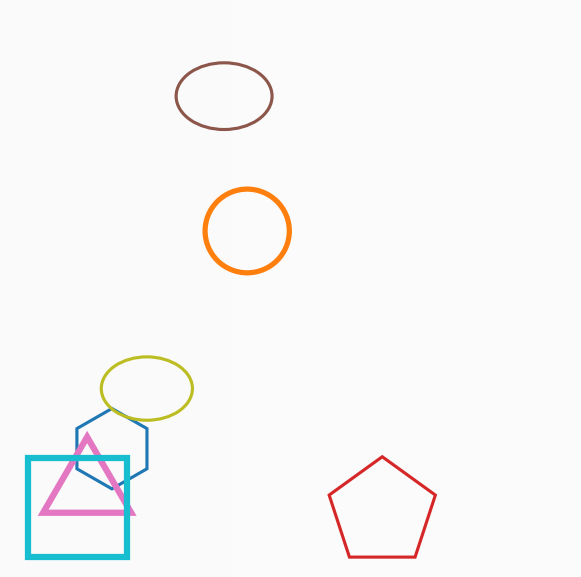[{"shape": "hexagon", "thickness": 1.5, "radius": 0.35, "center": [0.193, 0.222]}, {"shape": "circle", "thickness": 2.5, "radius": 0.36, "center": [0.425, 0.599]}, {"shape": "pentagon", "thickness": 1.5, "radius": 0.48, "center": [0.658, 0.112]}, {"shape": "oval", "thickness": 1.5, "radius": 0.41, "center": [0.386, 0.833]}, {"shape": "triangle", "thickness": 3, "radius": 0.44, "center": [0.15, 0.155]}, {"shape": "oval", "thickness": 1.5, "radius": 0.39, "center": [0.253, 0.326]}, {"shape": "square", "thickness": 3, "radius": 0.43, "center": [0.133, 0.121]}]